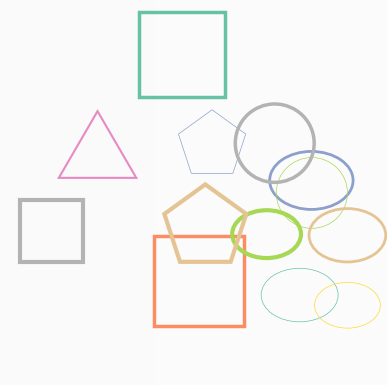[{"shape": "oval", "thickness": 0.5, "radius": 0.5, "center": [0.773, 0.234]}, {"shape": "square", "thickness": 2.5, "radius": 0.55, "center": [0.469, 0.859]}, {"shape": "square", "thickness": 2.5, "radius": 0.58, "center": [0.513, 0.269]}, {"shape": "oval", "thickness": 2, "radius": 0.54, "center": [0.804, 0.531]}, {"shape": "pentagon", "thickness": 0.5, "radius": 0.46, "center": [0.547, 0.624]}, {"shape": "triangle", "thickness": 1.5, "radius": 0.58, "center": [0.252, 0.596]}, {"shape": "circle", "thickness": 0.5, "radius": 0.46, "center": [0.805, 0.499]}, {"shape": "oval", "thickness": 3, "radius": 0.44, "center": [0.688, 0.392]}, {"shape": "oval", "thickness": 0.5, "radius": 0.42, "center": [0.897, 0.207]}, {"shape": "pentagon", "thickness": 3, "radius": 0.56, "center": [0.53, 0.41]}, {"shape": "oval", "thickness": 2, "radius": 0.5, "center": [0.896, 0.389]}, {"shape": "square", "thickness": 3, "radius": 0.4, "center": [0.133, 0.399]}, {"shape": "circle", "thickness": 2.5, "radius": 0.51, "center": [0.709, 0.628]}]